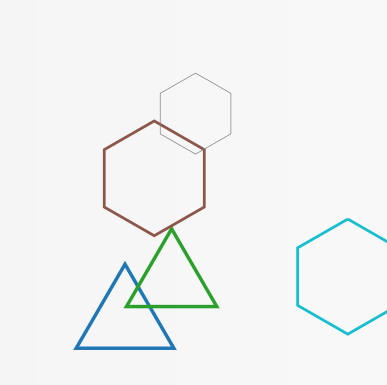[{"shape": "triangle", "thickness": 2.5, "radius": 0.73, "center": [0.323, 0.168]}, {"shape": "triangle", "thickness": 2.5, "radius": 0.67, "center": [0.443, 0.271]}, {"shape": "hexagon", "thickness": 2, "radius": 0.75, "center": [0.398, 0.537]}, {"shape": "hexagon", "thickness": 0.5, "radius": 0.53, "center": [0.505, 0.705]}, {"shape": "hexagon", "thickness": 2, "radius": 0.75, "center": [0.898, 0.282]}]